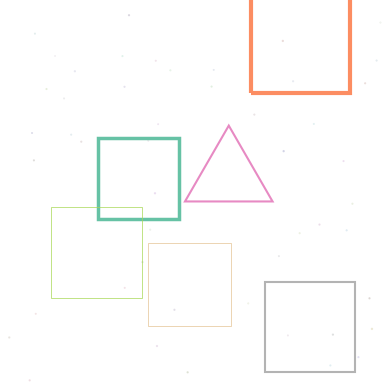[{"shape": "square", "thickness": 2.5, "radius": 0.53, "center": [0.36, 0.536]}, {"shape": "square", "thickness": 3, "radius": 0.64, "center": [0.78, 0.887]}, {"shape": "triangle", "thickness": 1.5, "radius": 0.66, "center": [0.594, 0.542]}, {"shape": "square", "thickness": 0.5, "radius": 0.59, "center": [0.252, 0.343]}, {"shape": "square", "thickness": 0.5, "radius": 0.54, "center": [0.493, 0.261]}, {"shape": "square", "thickness": 1.5, "radius": 0.58, "center": [0.804, 0.15]}]